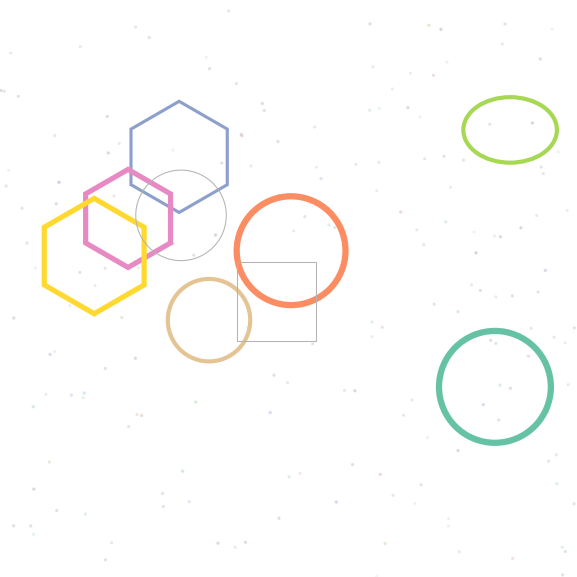[{"shape": "circle", "thickness": 3, "radius": 0.48, "center": [0.857, 0.329]}, {"shape": "circle", "thickness": 3, "radius": 0.47, "center": [0.504, 0.565]}, {"shape": "hexagon", "thickness": 1.5, "radius": 0.48, "center": [0.31, 0.727]}, {"shape": "hexagon", "thickness": 2.5, "radius": 0.42, "center": [0.222, 0.621]}, {"shape": "oval", "thickness": 2, "radius": 0.41, "center": [0.883, 0.774]}, {"shape": "hexagon", "thickness": 2.5, "radius": 0.5, "center": [0.163, 0.556]}, {"shape": "circle", "thickness": 2, "radius": 0.36, "center": [0.362, 0.445]}, {"shape": "square", "thickness": 0.5, "radius": 0.34, "center": [0.479, 0.477]}, {"shape": "circle", "thickness": 0.5, "radius": 0.39, "center": [0.313, 0.626]}]